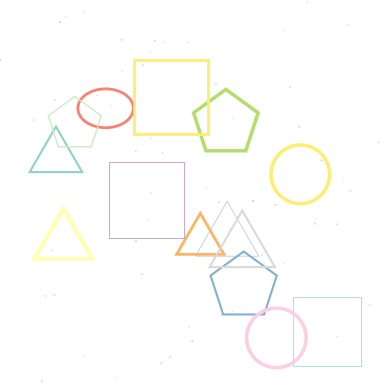[{"shape": "triangle", "thickness": 1.5, "radius": 0.39, "center": [0.145, 0.592]}, {"shape": "square", "thickness": 0.5, "radius": 0.44, "center": [0.849, 0.139]}, {"shape": "triangle", "thickness": 3, "radius": 0.44, "center": [0.165, 0.371]}, {"shape": "triangle", "thickness": 0.5, "radius": 0.48, "center": [0.59, 0.382]}, {"shape": "oval", "thickness": 2, "radius": 0.36, "center": [0.274, 0.719]}, {"shape": "pentagon", "thickness": 1.5, "radius": 0.45, "center": [0.633, 0.256]}, {"shape": "triangle", "thickness": 2, "radius": 0.36, "center": [0.52, 0.375]}, {"shape": "pentagon", "thickness": 2.5, "radius": 0.44, "center": [0.587, 0.68]}, {"shape": "circle", "thickness": 2.5, "radius": 0.39, "center": [0.718, 0.122]}, {"shape": "triangle", "thickness": 1.5, "radius": 0.49, "center": [0.629, 0.355]}, {"shape": "square", "thickness": 0.5, "radius": 0.49, "center": [0.38, 0.481]}, {"shape": "pentagon", "thickness": 1, "radius": 0.36, "center": [0.194, 0.677]}, {"shape": "square", "thickness": 2, "radius": 0.48, "center": [0.444, 0.748]}, {"shape": "circle", "thickness": 2.5, "radius": 0.38, "center": [0.78, 0.547]}]